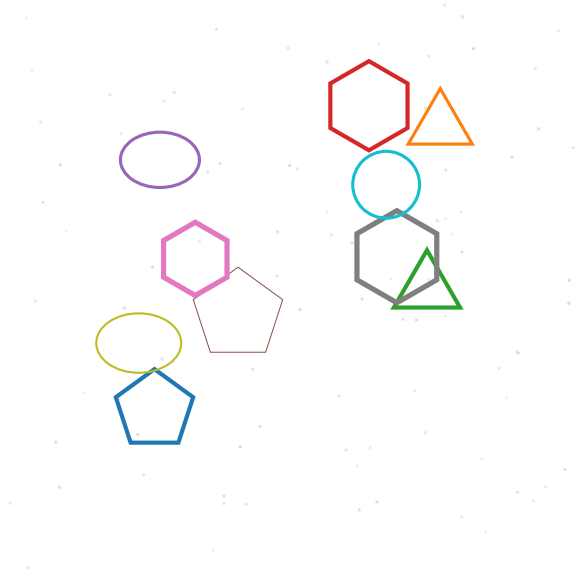[{"shape": "pentagon", "thickness": 2, "radius": 0.35, "center": [0.268, 0.29]}, {"shape": "triangle", "thickness": 1.5, "radius": 0.32, "center": [0.762, 0.782]}, {"shape": "triangle", "thickness": 2, "radius": 0.33, "center": [0.739, 0.5]}, {"shape": "hexagon", "thickness": 2, "radius": 0.39, "center": [0.639, 0.816]}, {"shape": "oval", "thickness": 1.5, "radius": 0.34, "center": [0.277, 0.722]}, {"shape": "pentagon", "thickness": 0.5, "radius": 0.41, "center": [0.412, 0.455]}, {"shape": "hexagon", "thickness": 2.5, "radius": 0.32, "center": [0.338, 0.551]}, {"shape": "hexagon", "thickness": 2.5, "radius": 0.4, "center": [0.687, 0.555]}, {"shape": "oval", "thickness": 1, "radius": 0.37, "center": [0.24, 0.405]}, {"shape": "circle", "thickness": 1.5, "radius": 0.29, "center": [0.669, 0.679]}]